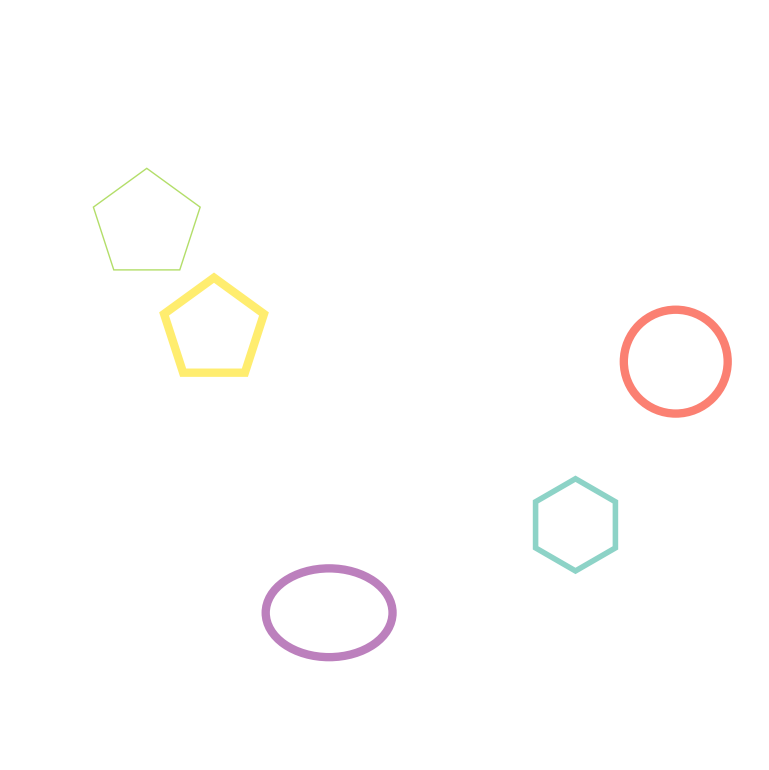[{"shape": "hexagon", "thickness": 2, "radius": 0.3, "center": [0.747, 0.318]}, {"shape": "circle", "thickness": 3, "radius": 0.34, "center": [0.878, 0.53]}, {"shape": "pentagon", "thickness": 0.5, "radius": 0.36, "center": [0.191, 0.708]}, {"shape": "oval", "thickness": 3, "radius": 0.41, "center": [0.427, 0.204]}, {"shape": "pentagon", "thickness": 3, "radius": 0.34, "center": [0.278, 0.571]}]